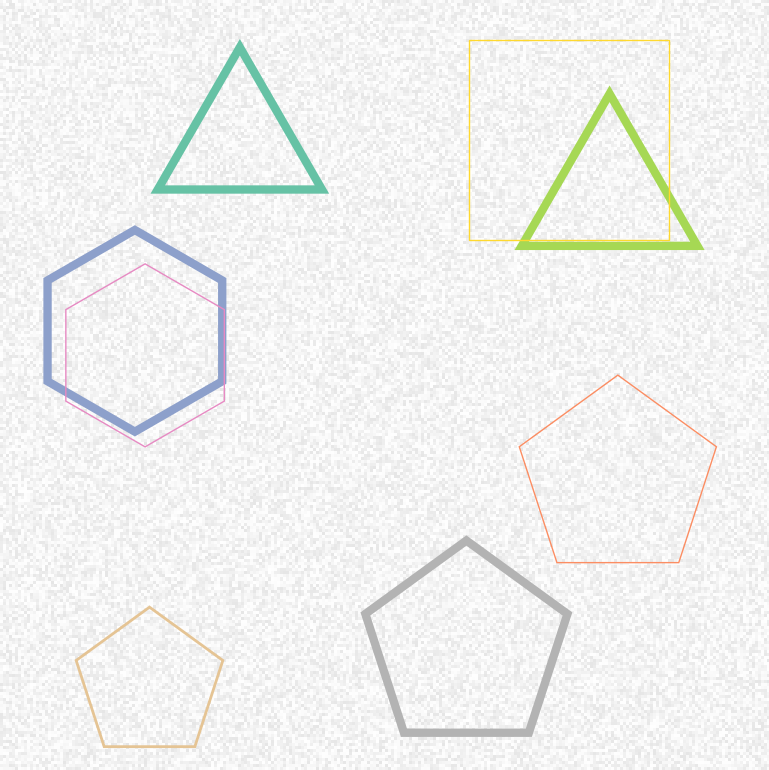[{"shape": "triangle", "thickness": 3, "radius": 0.62, "center": [0.311, 0.815]}, {"shape": "pentagon", "thickness": 0.5, "radius": 0.67, "center": [0.802, 0.378]}, {"shape": "hexagon", "thickness": 3, "radius": 0.65, "center": [0.175, 0.57]}, {"shape": "hexagon", "thickness": 0.5, "radius": 0.59, "center": [0.188, 0.538]}, {"shape": "triangle", "thickness": 3, "radius": 0.66, "center": [0.792, 0.747]}, {"shape": "square", "thickness": 0.5, "radius": 0.65, "center": [0.739, 0.819]}, {"shape": "pentagon", "thickness": 1, "radius": 0.5, "center": [0.194, 0.111]}, {"shape": "pentagon", "thickness": 3, "radius": 0.69, "center": [0.606, 0.16]}]